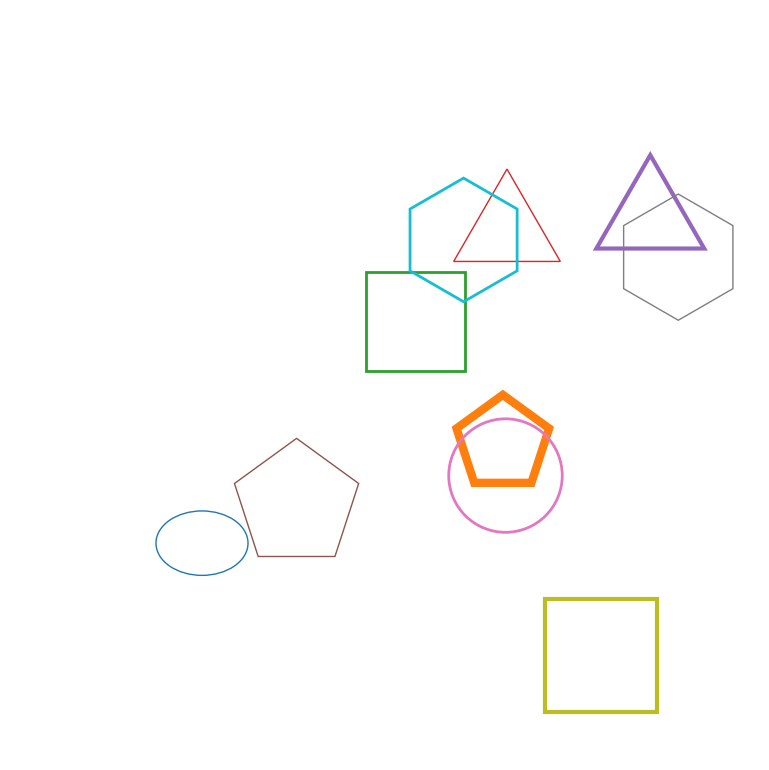[{"shape": "oval", "thickness": 0.5, "radius": 0.3, "center": [0.262, 0.295]}, {"shape": "pentagon", "thickness": 3, "radius": 0.32, "center": [0.653, 0.424]}, {"shape": "square", "thickness": 1, "radius": 0.32, "center": [0.539, 0.582]}, {"shape": "triangle", "thickness": 0.5, "radius": 0.4, "center": [0.658, 0.7]}, {"shape": "triangle", "thickness": 1.5, "radius": 0.4, "center": [0.845, 0.718]}, {"shape": "pentagon", "thickness": 0.5, "radius": 0.42, "center": [0.385, 0.346]}, {"shape": "circle", "thickness": 1, "radius": 0.37, "center": [0.656, 0.382]}, {"shape": "hexagon", "thickness": 0.5, "radius": 0.41, "center": [0.881, 0.666]}, {"shape": "square", "thickness": 1.5, "radius": 0.36, "center": [0.78, 0.149]}, {"shape": "hexagon", "thickness": 1, "radius": 0.4, "center": [0.602, 0.688]}]